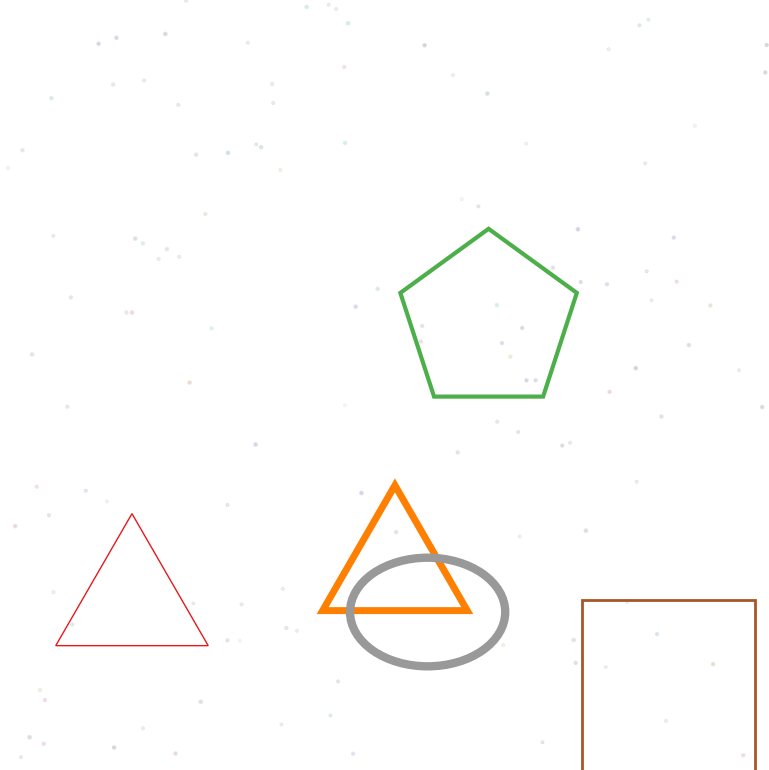[{"shape": "triangle", "thickness": 0.5, "radius": 0.57, "center": [0.171, 0.219]}, {"shape": "pentagon", "thickness": 1.5, "radius": 0.6, "center": [0.635, 0.582]}, {"shape": "triangle", "thickness": 2.5, "radius": 0.54, "center": [0.513, 0.261]}, {"shape": "square", "thickness": 1, "radius": 0.56, "center": [0.868, 0.108]}, {"shape": "oval", "thickness": 3, "radius": 0.5, "center": [0.555, 0.205]}]